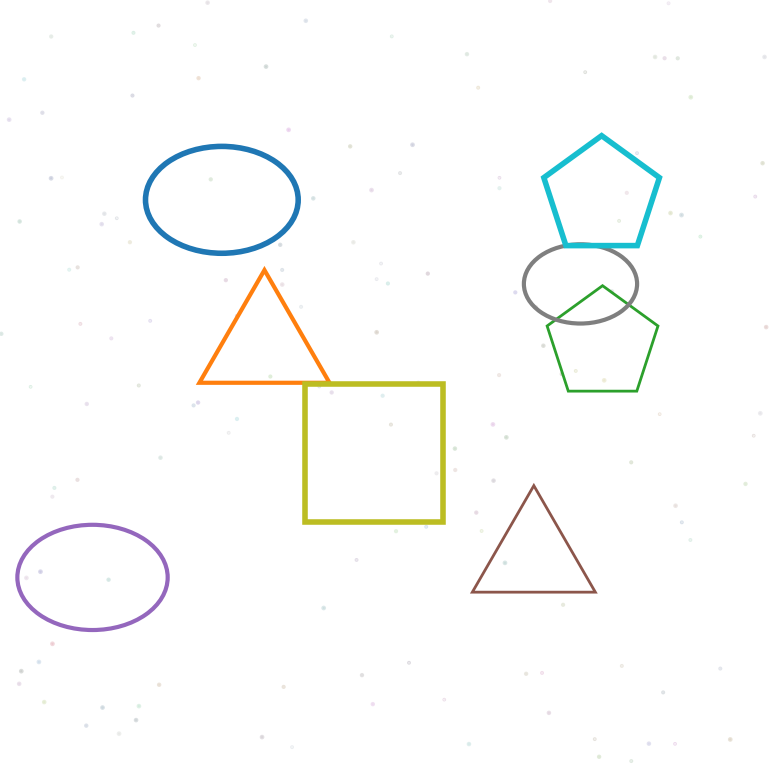[{"shape": "oval", "thickness": 2, "radius": 0.5, "center": [0.288, 0.74]}, {"shape": "triangle", "thickness": 1.5, "radius": 0.49, "center": [0.343, 0.552]}, {"shape": "pentagon", "thickness": 1, "radius": 0.38, "center": [0.783, 0.553]}, {"shape": "oval", "thickness": 1.5, "radius": 0.49, "center": [0.12, 0.25]}, {"shape": "triangle", "thickness": 1, "radius": 0.46, "center": [0.693, 0.277]}, {"shape": "oval", "thickness": 1.5, "radius": 0.37, "center": [0.754, 0.631]}, {"shape": "square", "thickness": 2, "radius": 0.45, "center": [0.486, 0.412]}, {"shape": "pentagon", "thickness": 2, "radius": 0.39, "center": [0.781, 0.745]}]